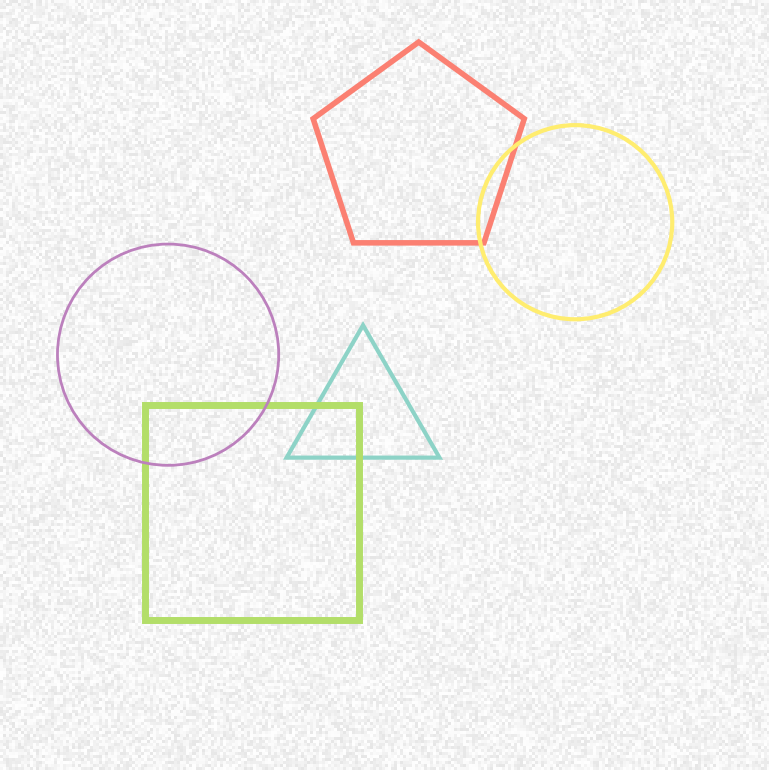[{"shape": "triangle", "thickness": 1.5, "radius": 0.57, "center": [0.471, 0.463]}, {"shape": "pentagon", "thickness": 2, "radius": 0.72, "center": [0.544, 0.801]}, {"shape": "square", "thickness": 2.5, "radius": 0.7, "center": [0.328, 0.334]}, {"shape": "circle", "thickness": 1, "radius": 0.72, "center": [0.218, 0.539]}, {"shape": "circle", "thickness": 1.5, "radius": 0.63, "center": [0.747, 0.711]}]